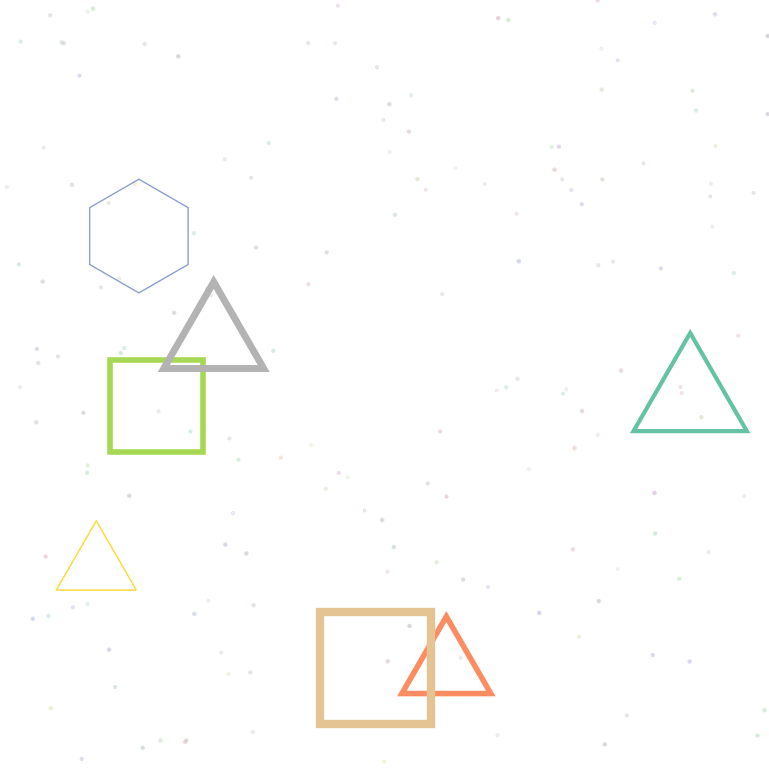[{"shape": "triangle", "thickness": 1.5, "radius": 0.42, "center": [0.896, 0.483]}, {"shape": "triangle", "thickness": 2, "radius": 0.33, "center": [0.58, 0.133]}, {"shape": "hexagon", "thickness": 0.5, "radius": 0.37, "center": [0.18, 0.693]}, {"shape": "square", "thickness": 2, "radius": 0.3, "center": [0.203, 0.473]}, {"shape": "triangle", "thickness": 0.5, "radius": 0.3, "center": [0.125, 0.264]}, {"shape": "square", "thickness": 3, "radius": 0.36, "center": [0.487, 0.133]}, {"shape": "triangle", "thickness": 2.5, "radius": 0.37, "center": [0.278, 0.559]}]